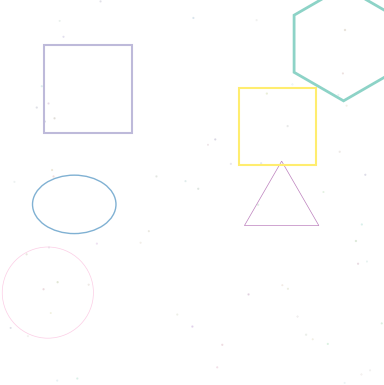[{"shape": "hexagon", "thickness": 2, "radius": 0.74, "center": [0.892, 0.886]}, {"shape": "square", "thickness": 1.5, "radius": 0.57, "center": [0.229, 0.769]}, {"shape": "oval", "thickness": 1, "radius": 0.54, "center": [0.193, 0.469]}, {"shape": "circle", "thickness": 0.5, "radius": 0.59, "center": [0.124, 0.24]}, {"shape": "triangle", "thickness": 0.5, "radius": 0.56, "center": [0.732, 0.47]}, {"shape": "square", "thickness": 1.5, "radius": 0.5, "center": [0.722, 0.671]}]